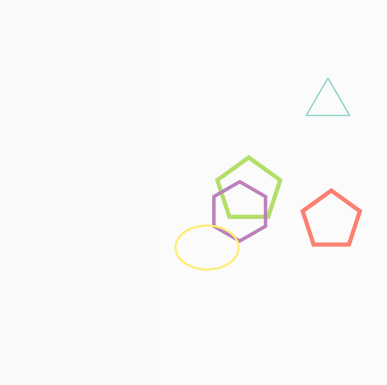[{"shape": "triangle", "thickness": 1, "radius": 0.32, "center": [0.846, 0.732]}, {"shape": "pentagon", "thickness": 3, "radius": 0.39, "center": [0.855, 0.428]}, {"shape": "pentagon", "thickness": 3, "radius": 0.43, "center": [0.642, 0.506]}, {"shape": "hexagon", "thickness": 2.5, "radius": 0.38, "center": [0.619, 0.451]}, {"shape": "oval", "thickness": 1.5, "radius": 0.41, "center": [0.534, 0.357]}]